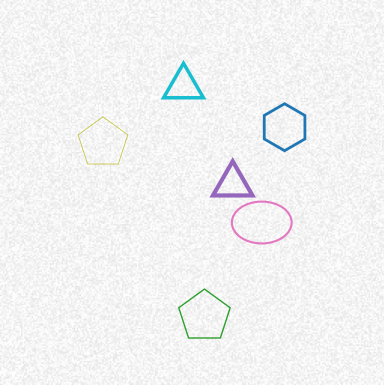[{"shape": "hexagon", "thickness": 2, "radius": 0.31, "center": [0.739, 0.67]}, {"shape": "pentagon", "thickness": 1, "radius": 0.35, "center": [0.531, 0.179]}, {"shape": "triangle", "thickness": 3, "radius": 0.3, "center": [0.604, 0.522]}, {"shape": "oval", "thickness": 1.5, "radius": 0.39, "center": [0.68, 0.422]}, {"shape": "pentagon", "thickness": 0.5, "radius": 0.34, "center": [0.267, 0.629]}, {"shape": "triangle", "thickness": 2.5, "radius": 0.3, "center": [0.477, 0.776]}]